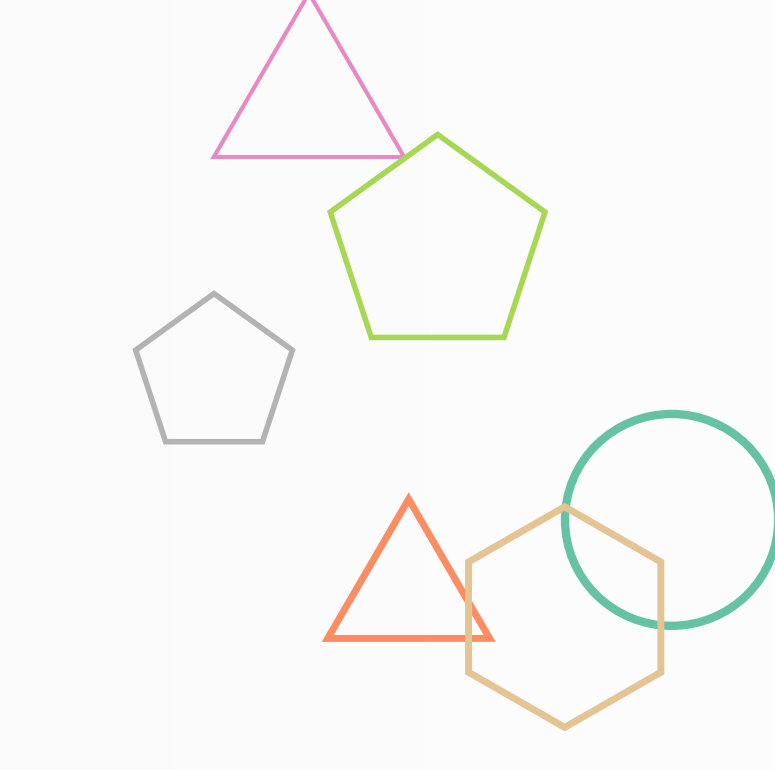[{"shape": "circle", "thickness": 3, "radius": 0.69, "center": [0.867, 0.325]}, {"shape": "triangle", "thickness": 2.5, "radius": 0.6, "center": [0.527, 0.231]}, {"shape": "triangle", "thickness": 1.5, "radius": 0.71, "center": [0.399, 0.867]}, {"shape": "pentagon", "thickness": 2, "radius": 0.73, "center": [0.565, 0.68]}, {"shape": "hexagon", "thickness": 2.5, "radius": 0.72, "center": [0.729, 0.199]}, {"shape": "pentagon", "thickness": 2, "radius": 0.53, "center": [0.276, 0.512]}]